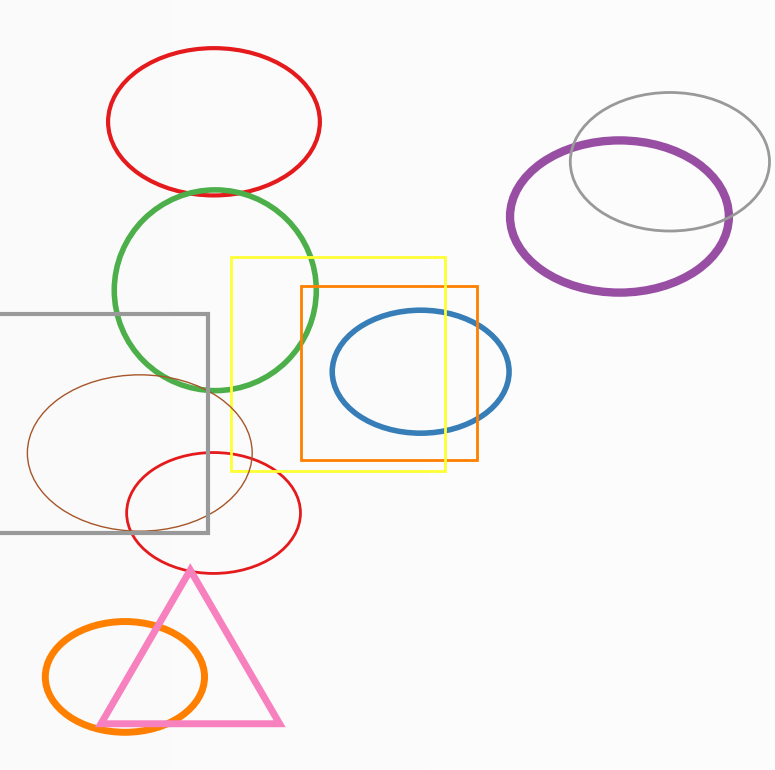[{"shape": "oval", "thickness": 1.5, "radius": 0.68, "center": [0.276, 0.842]}, {"shape": "oval", "thickness": 1, "radius": 0.56, "center": [0.276, 0.334]}, {"shape": "oval", "thickness": 2, "radius": 0.57, "center": [0.543, 0.517]}, {"shape": "circle", "thickness": 2, "radius": 0.65, "center": [0.278, 0.623]}, {"shape": "oval", "thickness": 3, "radius": 0.71, "center": [0.799, 0.719]}, {"shape": "oval", "thickness": 2.5, "radius": 0.51, "center": [0.161, 0.121]}, {"shape": "square", "thickness": 1, "radius": 0.57, "center": [0.502, 0.516]}, {"shape": "square", "thickness": 1, "radius": 0.69, "center": [0.436, 0.527]}, {"shape": "oval", "thickness": 0.5, "radius": 0.73, "center": [0.18, 0.412]}, {"shape": "triangle", "thickness": 2.5, "radius": 0.67, "center": [0.246, 0.127]}, {"shape": "oval", "thickness": 1, "radius": 0.64, "center": [0.864, 0.79]}, {"shape": "square", "thickness": 1.5, "radius": 0.71, "center": [0.126, 0.45]}]